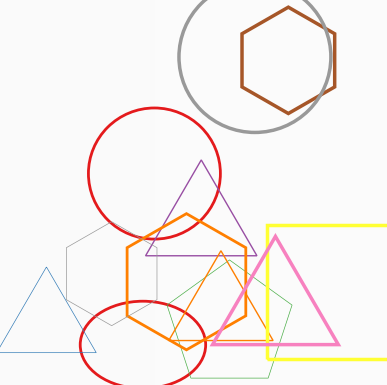[{"shape": "circle", "thickness": 2, "radius": 0.85, "center": [0.398, 0.549]}, {"shape": "oval", "thickness": 2, "radius": 0.81, "center": [0.369, 0.104]}, {"shape": "triangle", "thickness": 0.5, "radius": 0.74, "center": [0.12, 0.158]}, {"shape": "pentagon", "thickness": 0.5, "radius": 0.85, "center": [0.592, 0.155]}, {"shape": "triangle", "thickness": 1, "radius": 0.83, "center": [0.519, 0.419]}, {"shape": "triangle", "thickness": 1, "radius": 0.78, "center": [0.57, 0.193]}, {"shape": "hexagon", "thickness": 2, "radius": 0.88, "center": [0.481, 0.268]}, {"shape": "square", "thickness": 2.5, "radius": 0.87, "center": [0.862, 0.242]}, {"shape": "hexagon", "thickness": 2.5, "radius": 0.69, "center": [0.744, 0.843]}, {"shape": "triangle", "thickness": 2.5, "radius": 0.94, "center": [0.711, 0.199]}, {"shape": "hexagon", "thickness": 0.5, "radius": 0.68, "center": [0.288, 0.289]}, {"shape": "circle", "thickness": 2.5, "radius": 0.98, "center": [0.658, 0.852]}]